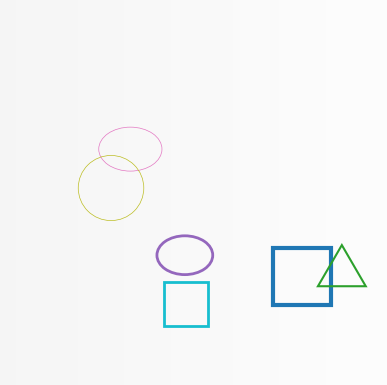[{"shape": "square", "thickness": 3, "radius": 0.37, "center": [0.78, 0.282]}, {"shape": "triangle", "thickness": 1.5, "radius": 0.36, "center": [0.882, 0.292]}, {"shape": "oval", "thickness": 2, "radius": 0.36, "center": [0.477, 0.337]}, {"shape": "oval", "thickness": 0.5, "radius": 0.41, "center": [0.336, 0.613]}, {"shape": "circle", "thickness": 0.5, "radius": 0.42, "center": [0.287, 0.512]}, {"shape": "square", "thickness": 2, "radius": 0.29, "center": [0.479, 0.211]}]